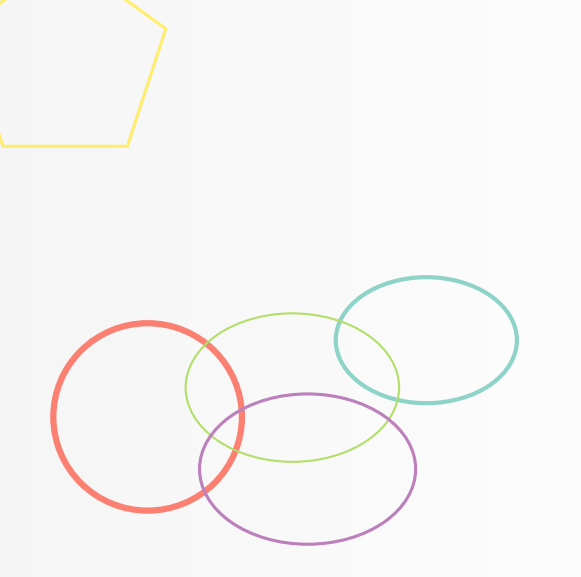[{"shape": "oval", "thickness": 2, "radius": 0.78, "center": [0.733, 0.41]}, {"shape": "circle", "thickness": 3, "radius": 0.81, "center": [0.254, 0.277]}, {"shape": "oval", "thickness": 1, "radius": 0.92, "center": [0.503, 0.328]}, {"shape": "oval", "thickness": 1.5, "radius": 0.93, "center": [0.529, 0.187]}, {"shape": "pentagon", "thickness": 1.5, "radius": 0.91, "center": [0.112, 0.893]}]